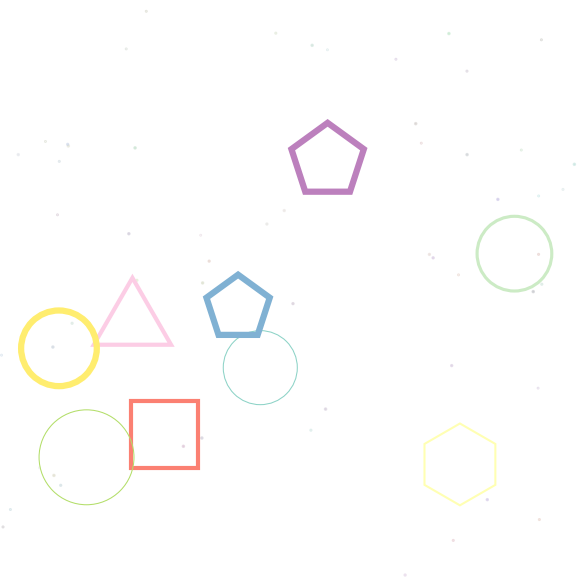[{"shape": "circle", "thickness": 0.5, "radius": 0.32, "center": [0.451, 0.363]}, {"shape": "hexagon", "thickness": 1, "radius": 0.35, "center": [0.796, 0.195]}, {"shape": "square", "thickness": 2, "radius": 0.29, "center": [0.285, 0.247]}, {"shape": "pentagon", "thickness": 3, "radius": 0.29, "center": [0.412, 0.466]}, {"shape": "circle", "thickness": 0.5, "radius": 0.41, "center": [0.15, 0.207]}, {"shape": "triangle", "thickness": 2, "radius": 0.39, "center": [0.229, 0.441]}, {"shape": "pentagon", "thickness": 3, "radius": 0.33, "center": [0.567, 0.721]}, {"shape": "circle", "thickness": 1.5, "radius": 0.32, "center": [0.891, 0.56]}, {"shape": "circle", "thickness": 3, "radius": 0.33, "center": [0.102, 0.396]}]